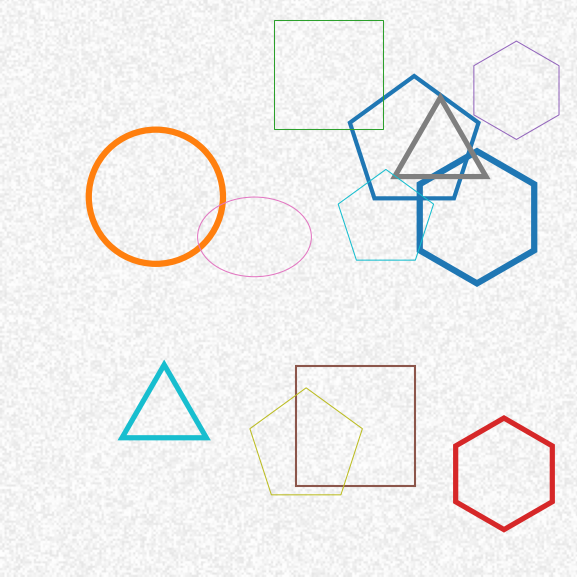[{"shape": "hexagon", "thickness": 3, "radius": 0.57, "center": [0.826, 0.623]}, {"shape": "pentagon", "thickness": 2, "radius": 0.59, "center": [0.717, 0.75]}, {"shape": "circle", "thickness": 3, "radius": 0.58, "center": [0.27, 0.658]}, {"shape": "square", "thickness": 0.5, "radius": 0.47, "center": [0.568, 0.871]}, {"shape": "hexagon", "thickness": 2.5, "radius": 0.48, "center": [0.873, 0.179]}, {"shape": "hexagon", "thickness": 0.5, "radius": 0.43, "center": [0.894, 0.843]}, {"shape": "square", "thickness": 1, "radius": 0.52, "center": [0.615, 0.261]}, {"shape": "oval", "thickness": 0.5, "radius": 0.49, "center": [0.441, 0.589]}, {"shape": "triangle", "thickness": 2.5, "radius": 0.46, "center": [0.763, 0.739]}, {"shape": "pentagon", "thickness": 0.5, "radius": 0.51, "center": [0.53, 0.225]}, {"shape": "triangle", "thickness": 2.5, "radius": 0.42, "center": [0.284, 0.283]}, {"shape": "pentagon", "thickness": 0.5, "radius": 0.43, "center": [0.668, 0.619]}]